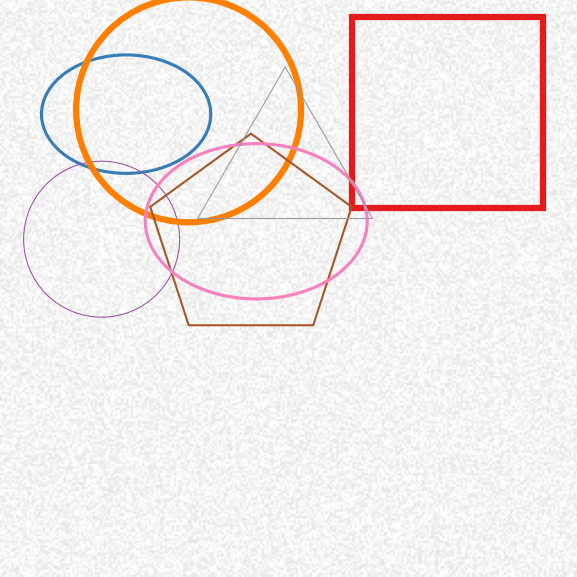[{"shape": "square", "thickness": 3, "radius": 0.83, "center": [0.775, 0.804]}, {"shape": "oval", "thickness": 1.5, "radius": 0.73, "center": [0.218, 0.801]}, {"shape": "circle", "thickness": 0.5, "radius": 0.68, "center": [0.176, 0.585]}, {"shape": "circle", "thickness": 3, "radius": 0.97, "center": [0.327, 0.809]}, {"shape": "pentagon", "thickness": 1, "radius": 0.92, "center": [0.435, 0.584]}, {"shape": "oval", "thickness": 1.5, "radius": 0.96, "center": [0.444, 0.616]}, {"shape": "triangle", "thickness": 0.5, "radius": 0.87, "center": [0.494, 0.708]}]